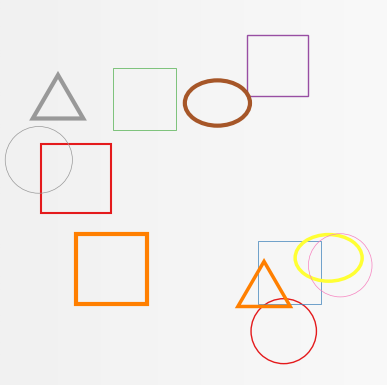[{"shape": "square", "thickness": 1.5, "radius": 0.45, "center": [0.196, 0.536]}, {"shape": "circle", "thickness": 1, "radius": 0.42, "center": [0.732, 0.14]}, {"shape": "square", "thickness": 0.5, "radius": 0.4, "center": [0.747, 0.292]}, {"shape": "square", "thickness": 0.5, "radius": 0.41, "center": [0.372, 0.743]}, {"shape": "square", "thickness": 1, "radius": 0.39, "center": [0.715, 0.83]}, {"shape": "triangle", "thickness": 2.5, "radius": 0.39, "center": [0.681, 0.243]}, {"shape": "square", "thickness": 3, "radius": 0.45, "center": [0.287, 0.302]}, {"shape": "oval", "thickness": 2.5, "radius": 0.43, "center": [0.848, 0.33]}, {"shape": "oval", "thickness": 3, "radius": 0.42, "center": [0.561, 0.732]}, {"shape": "circle", "thickness": 0.5, "radius": 0.41, "center": [0.878, 0.311]}, {"shape": "triangle", "thickness": 3, "radius": 0.38, "center": [0.15, 0.73]}, {"shape": "circle", "thickness": 0.5, "radius": 0.43, "center": [0.1, 0.585]}]